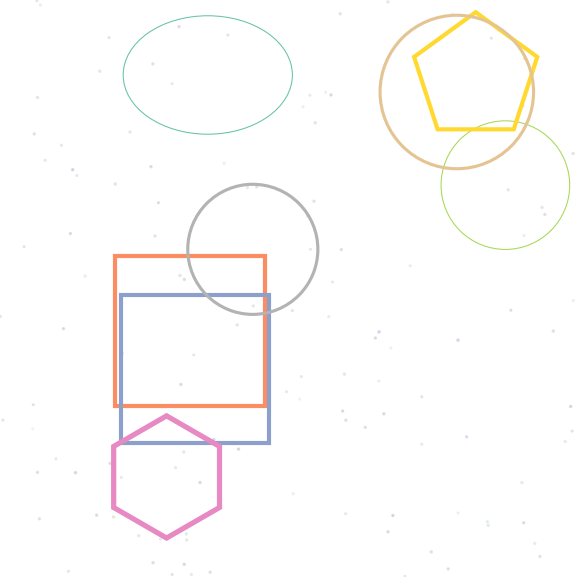[{"shape": "oval", "thickness": 0.5, "radius": 0.73, "center": [0.36, 0.869]}, {"shape": "square", "thickness": 2, "radius": 0.65, "center": [0.329, 0.426]}, {"shape": "square", "thickness": 2, "radius": 0.64, "center": [0.337, 0.36]}, {"shape": "hexagon", "thickness": 2.5, "radius": 0.53, "center": [0.288, 0.173]}, {"shape": "circle", "thickness": 0.5, "radius": 0.56, "center": [0.875, 0.679]}, {"shape": "pentagon", "thickness": 2, "radius": 0.56, "center": [0.824, 0.866]}, {"shape": "circle", "thickness": 1.5, "radius": 0.66, "center": [0.791, 0.84]}, {"shape": "circle", "thickness": 1.5, "radius": 0.56, "center": [0.438, 0.567]}]